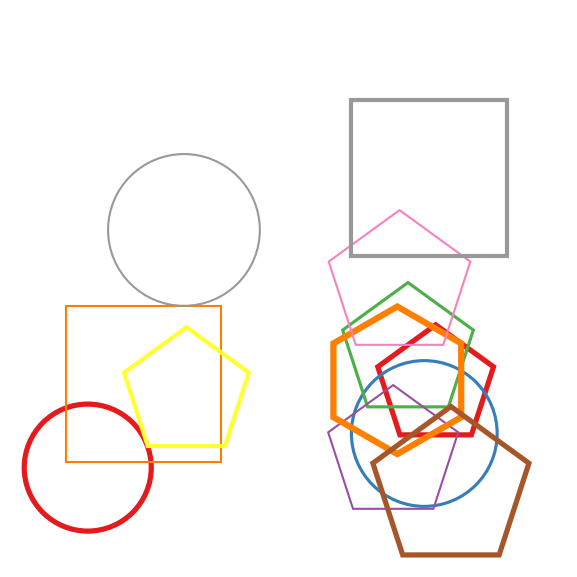[{"shape": "circle", "thickness": 2.5, "radius": 0.55, "center": [0.152, 0.189]}, {"shape": "pentagon", "thickness": 2.5, "radius": 0.53, "center": [0.754, 0.331]}, {"shape": "circle", "thickness": 1.5, "radius": 0.63, "center": [0.735, 0.248]}, {"shape": "pentagon", "thickness": 1.5, "radius": 0.59, "center": [0.707, 0.391]}, {"shape": "pentagon", "thickness": 1, "radius": 0.59, "center": [0.681, 0.214]}, {"shape": "hexagon", "thickness": 3, "radius": 0.64, "center": [0.688, 0.341]}, {"shape": "square", "thickness": 1, "radius": 0.67, "center": [0.249, 0.334]}, {"shape": "pentagon", "thickness": 2, "radius": 0.57, "center": [0.323, 0.319]}, {"shape": "pentagon", "thickness": 2.5, "radius": 0.71, "center": [0.781, 0.153]}, {"shape": "pentagon", "thickness": 1, "radius": 0.64, "center": [0.692, 0.506]}, {"shape": "circle", "thickness": 1, "radius": 0.66, "center": [0.319, 0.601]}, {"shape": "square", "thickness": 2, "radius": 0.67, "center": [0.743, 0.691]}]